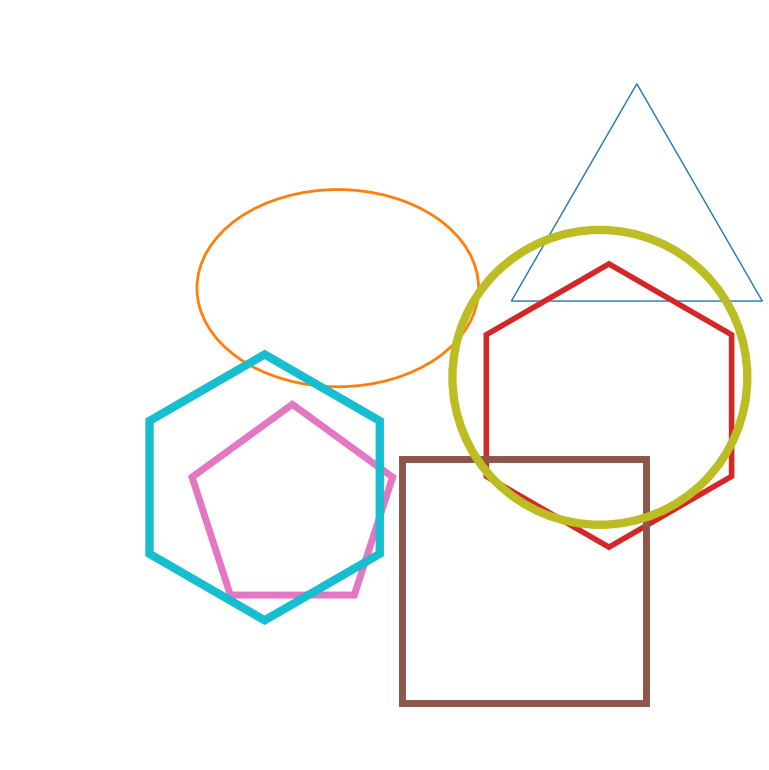[{"shape": "triangle", "thickness": 0.5, "radius": 0.94, "center": [0.827, 0.703]}, {"shape": "oval", "thickness": 1, "radius": 0.91, "center": [0.439, 0.626]}, {"shape": "hexagon", "thickness": 2, "radius": 0.92, "center": [0.791, 0.473]}, {"shape": "square", "thickness": 2.5, "radius": 0.79, "center": [0.68, 0.245]}, {"shape": "pentagon", "thickness": 2.5, "radius": 0.68, "center": [0.38, 0.338]}, {"shape": "circle", "thickness": 3, "radius": 0.96, "center": [0.779, 0.51]}, {"shape": "hexagon", "thickness": 3, "radius": 0.86, "center": [0.344, 0.367]}]